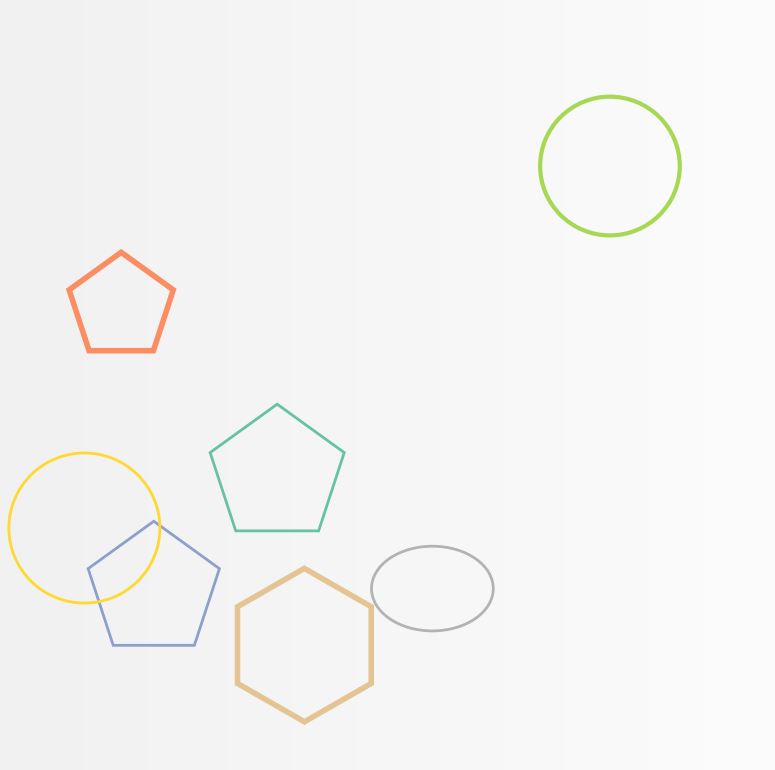[{"shape": "pentagon", "thickness": 1, "radius": 0.45, "center": [0.358, 0.384]}, {"shape": "pentagon", "thickness": 2, "radius": 0.35, "center": [0.156, 0.602]}, {"shape": "pentagon", "thickness": 1, "radius": 0.45, "center": [0.198, 0.234]}, {"shape": "circle", "thickness": 1.5, "radius": 0.45, "center": [0.787, 0.784]}, {"shape": "circle", "thickness": 1, "radius": 0.49, "center": [0.109, 0.314]}, {"shape": "hexagon", "thickness": 2, "radius": 0.5, "center": [0.393, 0.162]}, {"shape": "oval", "thickness": 1, "radius": 0.39, "center": [0.558, 0.236]}]